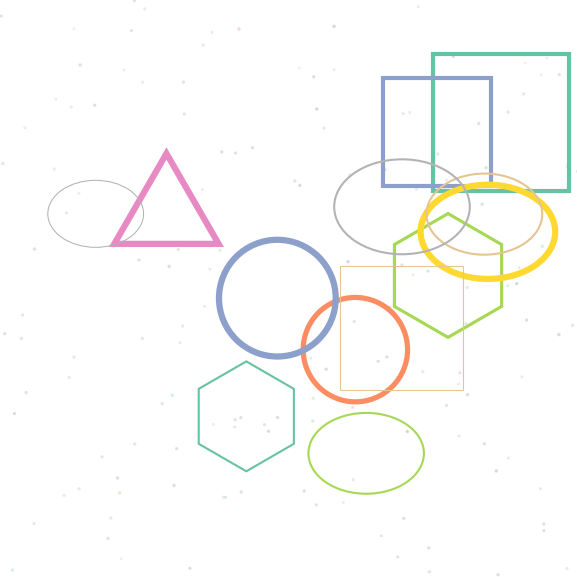[{"shape": "hexagon", "thickness": 1, "radius": 0.48, "center": [0.426, 0.278]}, {"shape": "square", "thickness": 2, "radius": 0.59, "center": [0.868, 0.787]}, {"shape": "circle", "thickness": 2.5, "radius": 0.45, "center": [0.615, 0.394]}, {"shape": "square", "thickness": 2, "radius": 0.47, "center": [0.756, 0.77]}, {"shape": "circle", "thickness": 3, "radius": 0.51, "center": [0.48, 0.483]}, {"shape": "triangle", "thickness": 3, "radius": 0.52, "center": [0.288, 0.629]}, {"shape": "hexagon", "thickness": 1.5, "radius": 0.54, "center": [0.776, 0.522]}, {"shape": "oval", "thickness": 1, "radius": 0.5, "center": [0.634, 0.214]}, {"shape": "oval", "thickness": 3, "radius": 0.58, "center": [0.845, 0.598]}, {"shape": "square", "thickness": 0.5, "radius": 0.53, "center": [0.696, 0.431]}, {"shape": "oval", "thickness": 1, "radius": 0.5, "center": [0.839, 0.628]}, {"shape": "oval", "thickness": 1, "radius": 0.59, "center": [0.696, 0.641]}, {"shape": "oval", "thickness": 0.5, "radius": 0.41, "center": [0.166, 0.629]}]